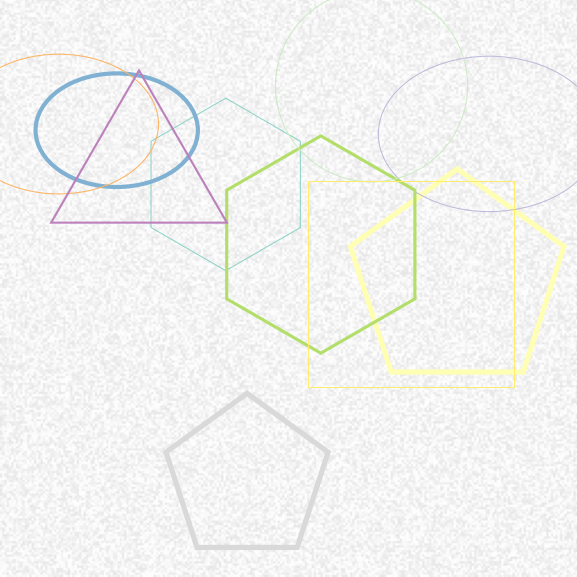[{"shape": "hexagon", "thickness": 0.5, "radius": 0.75, "center": [0.391, 0.68]}, {"shape": "pentagon", "thickness": 2.5, "radius": 0.97, "center": [0.792, 0.512]}, {"shape": "oval", "thickness": 0.5, "radius": 0.96, "center": [0.847, 0.767]}, {"shape": "oval", "thickness": 2, "radius": 0.7, "center": [0.202, 0.774]}, {"shape": "oval", "thickness": 0.5, "radius": 0.86, "center": [0.102, 0.784]}, {"shape": "hexagon", "thickness": 1.5, "radius": 0.94, "center": [0.556, 0.576]}, {"shape": "pentagon", "thickness": 2.5, "radius": 0.74, "center": [0.428, 0.171]}, {"shape": "triangle", "thickness": 1, "radius": 0.88, "center": [0.241, 0.701]}, {"shape": "circle", "thickness": 0.5, "radius": 0.83, "center": [0.643, 0.851]}, {"shape": "square", "thickness": 0.5, "radius": 0.89, "center": [0.712, 0.508]}]